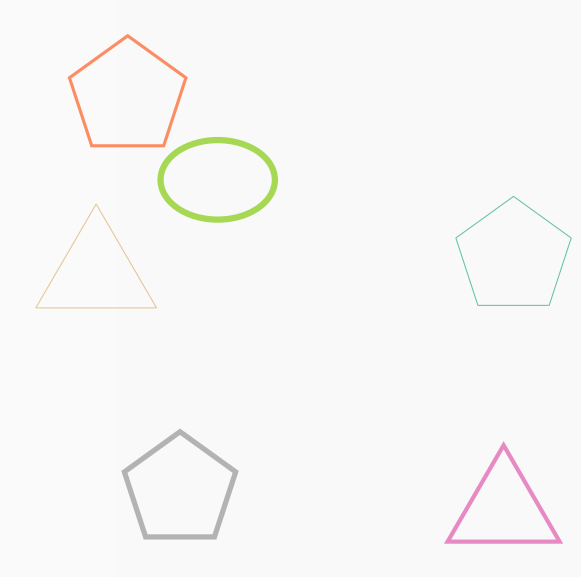[{"shape": "pentagon", "thickness": 0.5, "radius": 0.52, "center": [0.884, 0.555]}, {"shape": "pentagon", "thickness": 1.5, "radius": 0.53, "center": [0.22, 0.832]}, {"shape": "triangle", "thickness": 2, "radius": 0.56, "center": [0.866, 0.117]}, {"shape": "oval", "thickness": 3, "radius": 0.49, "center": [0.375, 0.688]}, {"shape": "triangle", "thickness": 0.5, "radius": 0.6, "center": [0.165, 0.526]}, {"shape": "pentagon", "thickness": 2.5, "radius": 0.5, "center": [0.31, 0.151]}]